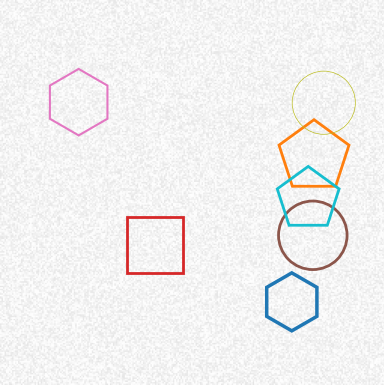[{"shape": "hexagon", "thickness": 2.5, "radius": 0.38, "center": [0.758, 0.216]}, {"shape": "pentagon", "thickness": 2, "radius": 0.48, "center": [0.816, 0.594]}, {"shape": "square", "thickness": 2, "radius": 0.36, "center": [0.402, 0.364]}, {"shape": "circle", "thickness": 2, "radius": 0.45, "center": [0.812, 0.389]}, {"shape": "hexagon", "thickness": 1.5, "radius": 0.43, "center": [0.204, 0.735]}, {"shape": "circle", "thickness": 0.5, "radius": 0.41, "center": [0.841, 0.733]}, {"shape": "pentagon", "thickness": 2, "radius": 0.42, "center": [0.8, 0.483]}]